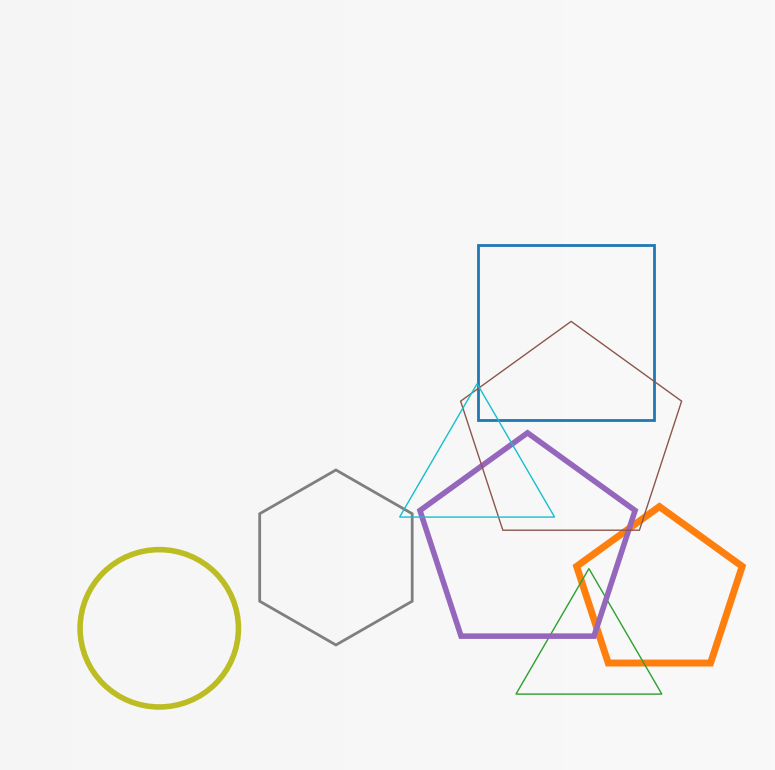[{"shape": "square", "thickness": 1, "radius": 0.57, "center": [0.73, 0.568]}, {"shape": "pentagon", "thickness": 2.5, "radius": 0.56, "center": [0.851, 0.23]}, {"shape": "triangle", "thickness": 0.5, "radius": 0.54, "center": [0.76, 0.153]}, {"shape": "pentagon", "thickness": 2, "radius": 0.73, "center": [0.681, 0.292]}, {"shape": "pentagon", "thickness": 0.5, "radius": 0.75, "center": [0.737, 0.433]}, {"shape": "hexagon", "thickness": 1, "radius": 0.57, "center": [0.433, 0.276]}, {"shape": "circle", "thickness": 2, "radius": 0.51, "center": [0.206, 0.184]}, {"shape": "triangle", "thickness": 0.5, "radius": 0.58, "center": [0.616, 0.386]}]